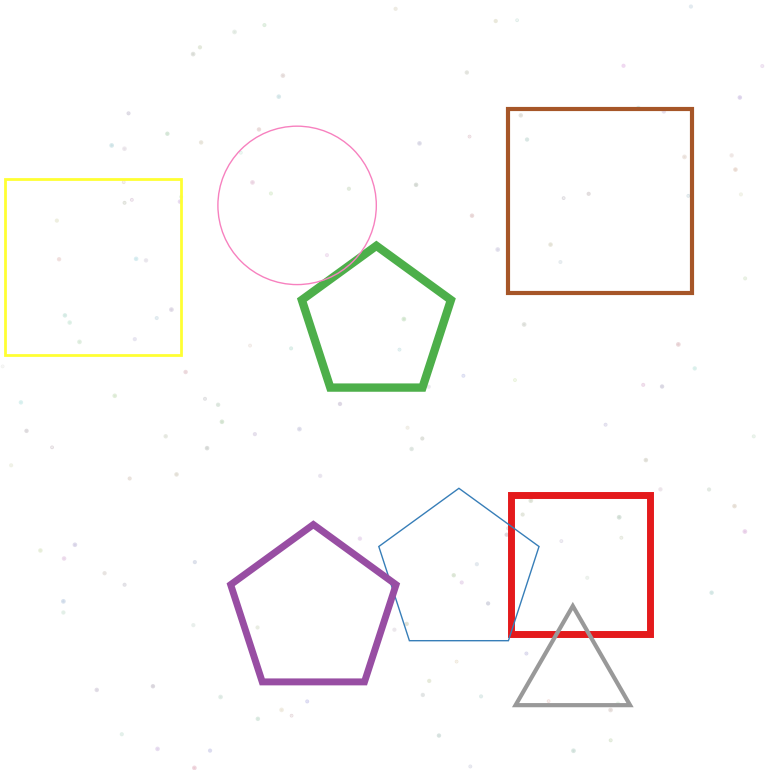[{"shape": "square", "thickness": 2.5, "radius": 0.45, "center": [0.754, 0.267]}, {"shape": "pentagon", "thickness": 0.5, "radius": 0.55, "center": [0.596, 0.256]}, {"shape": "pentagon", "thickness": 3, "radius": 0.51, "center": [0.489, 0.579]}, {"shape": "pentagon", "thickness": 2.5, "radius": 0.56, "center": [0.407, 0.206]}, {"shape": "square", "thickness": 1, "radius": 0.57, "center": [0.12, 0.653]}, {"shape": "square", "thickness": 1.5, "radius": 0.6, "center": [0.779, 0.739]}, {"shape": "circle", "thickness": 0.5, "radius": 0.51, "center": [0.386, 0.733]}, {"shape": "triangle", "thickness": 1.5, "radius": 0.43, "center": [0.744, 0.127]}]